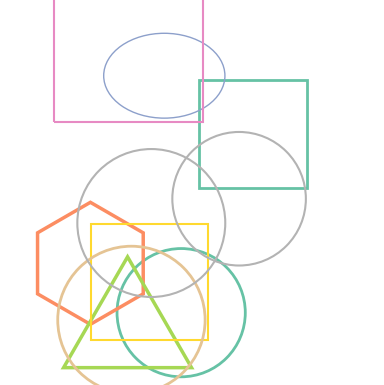[{"shape": "square", "thickness": 2, "radius": 0.7, "center": [0.657, 0.653]}, {"shape": "circle", "thickness": 2, "radius": 0.83, "center": [0.471, 0.188]}, {"shape": "hexagon", "thickness": 2.5, "radius": 0.79, "center": [0.235, 0.316]}, {"shape": "oval", "thickness": 1, "radius": 0.79, "center": [0.427, 0.803]}, {"shape": "square", "thickness": 1.5, "radius": 0.96, "center": [0.334, 0.877]}, {"shape": "triangle", "thickness": 2.5, "radius": 0.96, "center": [0.331, 0.141]}, {"shape": "square", "thickness": 1.5, "radius": 0.76, "center": [0.388, 0.268]}, {"shape": "circle", "thickness": 2, "radius": 0.96, "center": [0.341, 0.169]}, {"shape": "circle", "thickness": 1.5, "radius": 0.87, "center": [0.621, 0.484]}, {"shape": "circle", "thickness": 1.5, "radius": 0.96, "center": [0.393, 0.421]}]